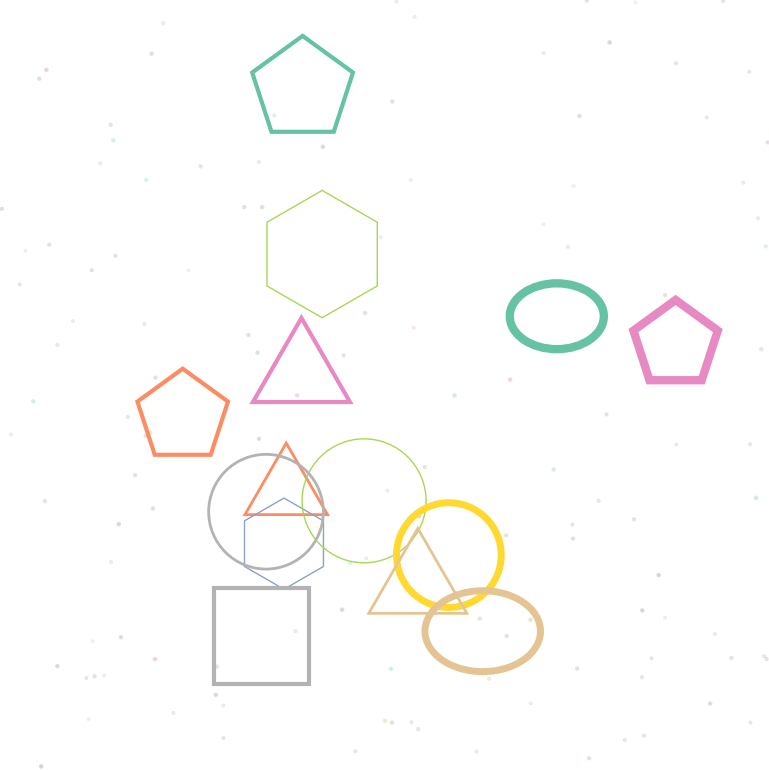[{"shape": "oval", "thickness": 3, "radius": 0.31, "center": [0.723, 0.589]}, {"shape": "pentagon", "thickness": 1.5, "radius": 0.34, "center": [0.393, 0.885]}, {"shape": "pentagon", "thickness": 1.5, "radius": 0.31, "center": [0.237, 0.459]}, {"shape": "triangle", "thickness": 1, "radius": 0.31, "center": [0.372, 0.363]}, {"shape": "hexagon", "thickness": 0.5, "radius": 0.3, "center": [0.369, 0.294]}, {"shape": "pentagon", "thickness": 3, "radius": 0.29, "center": [0.877, 0.553]}, {"shape": "triangle", "thickness": 1.5, "radius": 0.36, "center": [0.392, 0.514]}, {"shape": "circle", "thickness": 0.5, "radius": 0.4, "center": [0.473, 0.35]}, {"shape": "hexagon", "thickness": 0.5, "radius": 0.41, "center": [0.418, 0.67]}, {"shape": "circle", "thickness": 2.5, "radius": 0.34, "center": [0.583, 0.279]}, {"shape": "triangle", "thickness": 1, "radius": 0.37, "center": [0.543, 0.24]}, {"shape": "oval", "thickness": 2.5, "radius": 0.38, "center": [0.627, 0.18]}, {"shape": "circle", "thickness": 1, "radius": 0.37, "center": [0.345, 0.335]}, {"shape": "square", "thickness": 1.5, "radius": 0.31, "center": [0.34, 0.174]}]